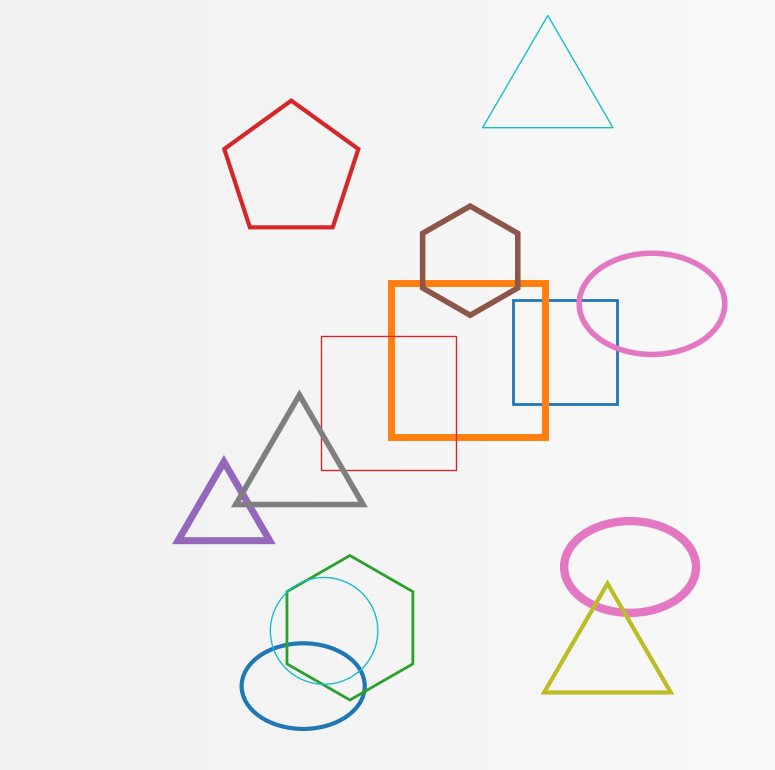[{"shape": "oval", "thickness": 1.5, "radius": 0.4, "center": [0.391, 0.109]}, {"shape": "square", "thickness": 1, "radius": 0.34, "center": [0.729, 0.542]}, {"shape": "square", "thickness": 2.5, "radius": 0.5, "center": [0.604, 0.533]}, {"shape": "hexagon", "thickness": 1, "radius": 0.47, "center": [0.451, 0.185]}, {"shape": "pentagon", "thickness": 1.5, "radius": 0.45, "center": [0.376, 0.778]}, {"shape": "square", "thickness": 0.5, "radius": 0.44, "center": [0.501, 0.477]}, {"shape": "triangle", "thickness": 2.5, "radius": 0.34, "center": [0.289, 0.332]}, {"shape": "hexagon", "thickness": 2, "radius": 0.35, "center": [0.607, 0.661]}, {"shape": "oval", "thickness": 2, "radius": 0.47, "center": [0.841, 0.605]}, {"shape": "oval", "thickness": 3, "radius": 0.43, "center": [0.813, 0.264]}, {"shape": "triangle", "thickness": 2, "radius": 0.47, "center": [0.386, 0.392]}, {"shape": "triangle", "thickness": 1.5, "radius": 0.47, "center": [0.784, 0.148]}, {"shape": "circle", "thickness": 0.5, "radius": 0.35, "center": [0.418, 0.181]}, {"shape": "triangle", "thickness": 0.5, "radius": 0.49, "center": [0.707, 0.883]}]